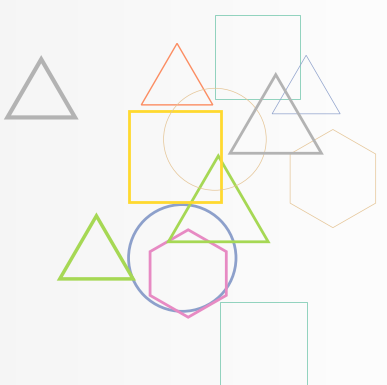[{"shape": "square", "thickness": 0.5, "radius": 0.55, "center": [0.665, 0.851]}, {"shape": "square", "thickness": 0.5, "radius": 0.56, "center": [0.681, 0.104]}, {"shape": "triangle", "thickness": 1, "radius": 0.53, "center": [0.457, 0.781]}, {"shape": "triangle", "thickness": 0.5, "radius": 0.51, "center": [0.79, 0.755]}, {"shape": "circle", "thickness": 2, "radius": 0.69, "center": [0.47, 0.33]}, {"shape": "hexagon", "thickness": 2, "radius": 0.57, "center": [0.486, 0.29]}, {"shape": "triangle", "thickness": 2.5, "radius": 0.55, "center": [0.249, 0.33]}, {"shape": "triangle", "thickness": 2, "radius": 0.74, "center": [0.563, 0.446]}, {"shape": "square", "thickness": 2, "radius": 0.59, "center": [0.451, 0.593]}, {"shape": "circle", "thickness": 0.5, "radius": 0.66, "center": [0.555, 0.638]}, {"shape": "hexagon", "thickness": 0.5, "radius": 0.64, "center": [0.859, 0.536]}, {"shape": "triangle", "thickness": 3, "radius": 0.5, "center": [0.106, 0.745]}, {"shape": "triangle", "thickness": 2, "radius": 0.68, "center": [0.712, 0.67]}]